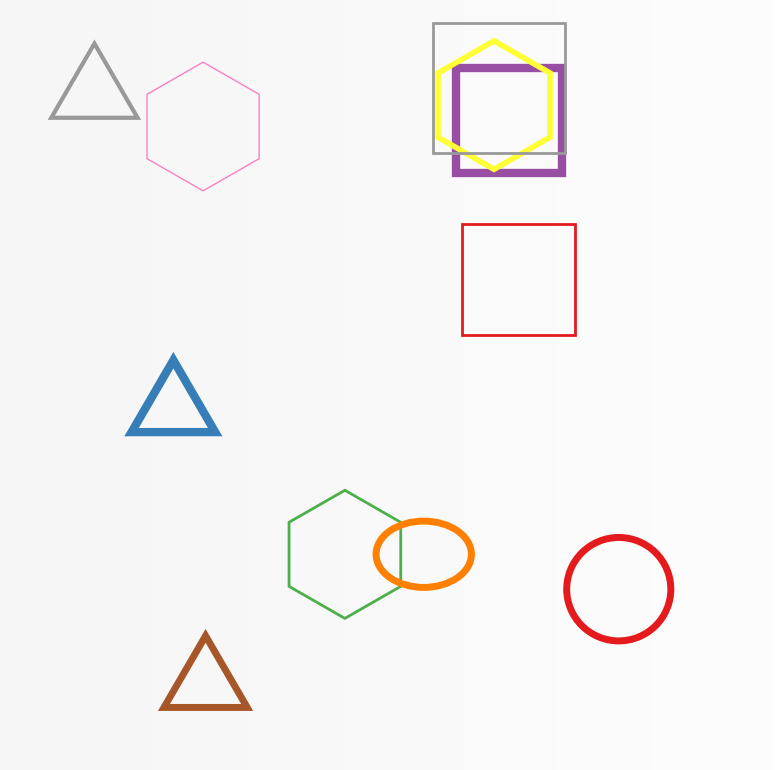[{"shape": "circle", "thickness": 2.5, "radius": 0.34, "center": [0.798, 0.235]}, {"shape": "square", "thickness": 1, "radius": 0.36, "center": [0.669, 0.637]}, {"shape": "triangle", "thickness": 3, "radius": 0.31, "center": [0.224, 0.47]}, {"shape": "hexagon", "thickness": 1, "radius": 0.42, "center": [0.445, 0.28]}, {"shape": "square", "thickness": 3, "radius": 0.34, "center": [0.656, 0.843]}, {"shape": "oval", "thickness": 2.5, "radius": 0.31, "center": [0.547, 0.28]}, {"shape": "hexagon", "thickness": 2, "radius": 0.42, "center": [0.637, 0.864]}, {"shape": "triangle", "thickness": 2.5, "radius": 0.31, "center": [0.265, 0.112]}, {"shape": "hexagon", "thickness": 0.5, "radius": 0.42, "center": [0.262, 0.836]}, {"shape": "triangle", "thickness": 1.5, "radius": 0.32, "center": [0.122, 0.879]}, {"shape": "square", "thickness": 1, "radius": 0.42, "center": [0.644, 0.886]}]